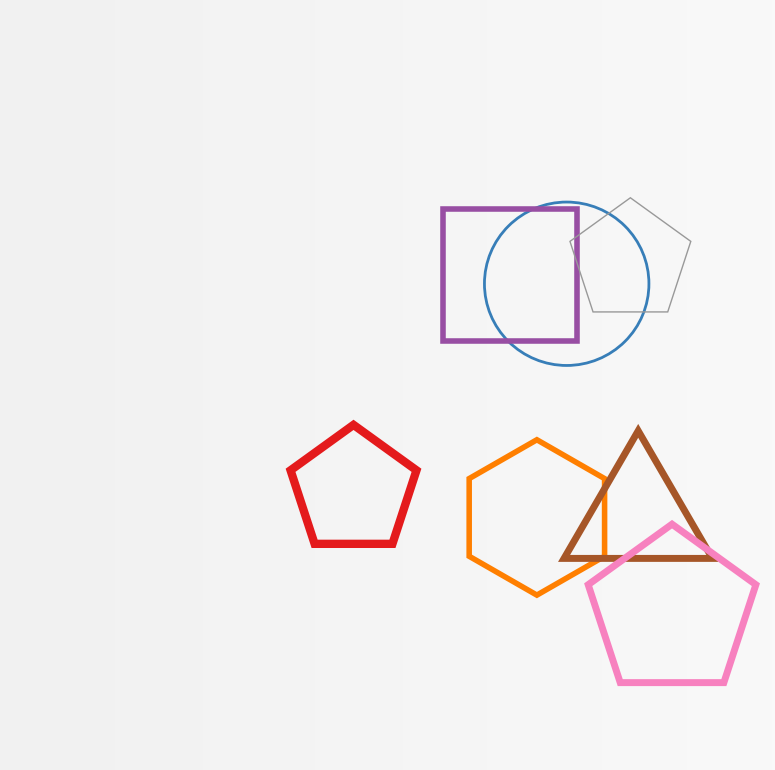[{"shape": "pentagon", "thickness": 3, "radius": 0.43, "center": [0.456, 0.363]}, {"shape": "circle", "thickness": 1, "radius": 0.53, "center": [0.731, 0.631]}, {"shape": "square", "thickness": 2, "radius": 0.43, "center": [0.658, 0.643]}, {"shape": "hexagon", "thickness": 2, "radius": 0.5, "center": [0.693, 0.328]}, {"shape": "triangle", "thickness": 2.5, "radius": 0.55, "center": [0.823, 0.33]}, {"shape": "pentagon", "thickness": 2.5, "radius": 0.57, "center": [0.867, 0.206]}, {"shape": "pentagon", "thickness": 0.5, "radius": 0.41, "center": [0.813, 0.661]}]